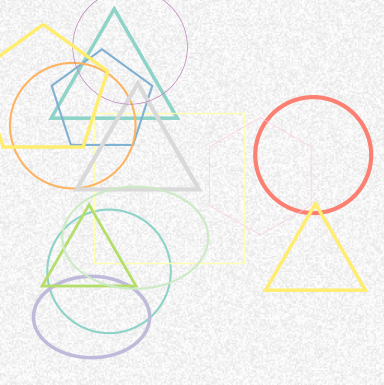[{"shape": "circle", "thickness": 1.5, "radius": 0.8, "center": [0.283, 0.295]}, {"shape": "triangle", "thickness": 2.5, "radius": 0.95, "center": [0.297, 0.788]}, {"shape": "square", "thickness": 1, "radius": 0.97, "center": [0.438, 0.512]}, {"shape": "oval", "thickness": 2.5, "radius": 0.75, "center": [0.238, 0.177]}, {"shape": "circle", "thickness": 3, "radius": 0.75, "center": [0.814, 0.597]}, {"shape": "pentagon", "thickness": 1.5, "radius": 0.69, "center": [0.265, 0.735]}, {"shape": "circle", "thickness": 1.5, "radius": 0.82, "center": [0.189, 0.674]}, {"shape": "triangle", "thickness": 2, "radius": 0.7, "center": [0.231, 0.327]}, {"shape": "hexagon", "thickness": 0.5, "radius": 0.76, "center": [0.676, 0.542]}, {"shape": "triangle", "thickness": 3, "radius": 0.92, "center": [0.358, 0.6]}, {"shape": "circle", "thickness": 0.5, "radius": 0.74, "center": [0.338, 0.878]}, {"shape": "oval", "thickness": 1.5, "radius": 0.95, "center": [0.351, 0.382]}, {"shape": "triangle", "thickness": 2.5, "radius": 0.75, "center": [0.819, 0.321]}, {"shape": "pentagon", "thickness": 2.5, "radius": 0.88, "center": [0.112, 0.761]}]